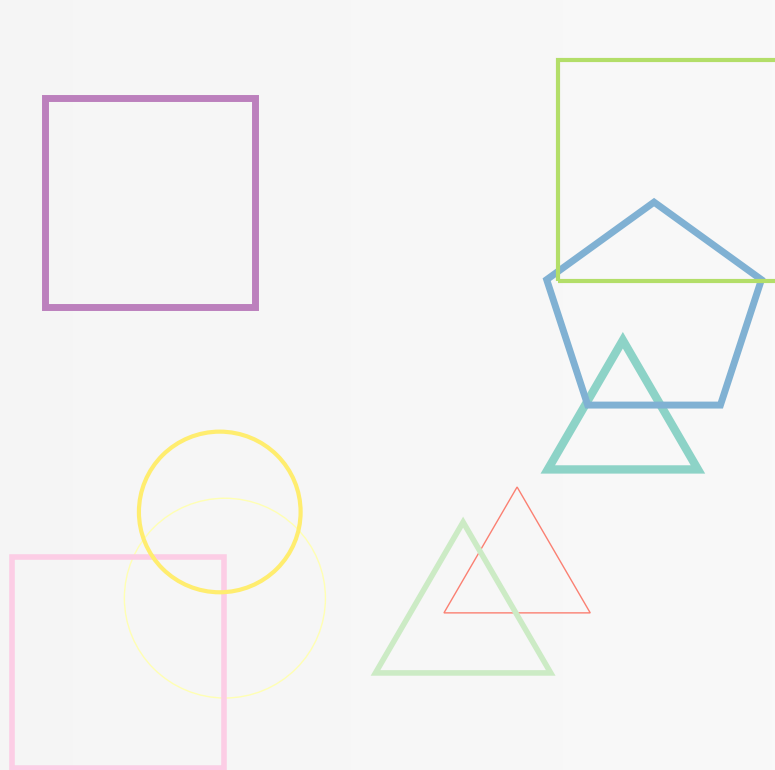[{"shape": "triangle", "thickness": 3, "radius": 0.56, "center": [0.804, 0.446]}, {"shape": "circle", "thickness": 0.5, "radius": 0.65, "center": [0.29, 0.223]}, {"shape": "triangle", "thickness": 0.5, "radius": 0.54, "center": [0.667, 0.259]}, {"shape": "pentagon", "thickness": 2.5, "radius": 0.73, "center": [0.844, 0.592]}, {"shape": "square", "thickness": 1.5, "radius": 0.72, "center": [0.863, 0.779]}, {"shape": "square", "thickness": 2, "radius": 0.69, "center": [0.152, 0.14]}, {"shape": "square", "thickness": 2.5, "radius": 0.68, "center": [0.193, 0.737]}, {"shape": "triangle", "thickness": 2, "radius": 0.65, "center": [0.598, 0.191]}, {"shape": "circle", "thickness": 1.5, "radius": 0.52, "center": [0.284, 0.335]}]